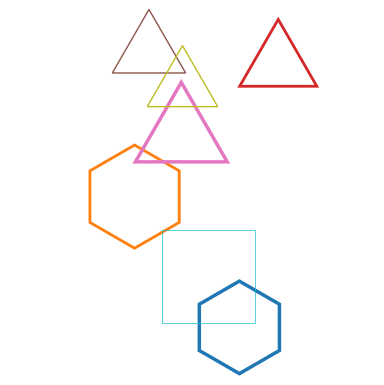[{"shape": "hexagon", "thickness": 2.5, "radius": 0.6, "center": [0.622, 0.15]}, {"shape": "hexagon", "thickness": 2, "radius": 0.67, "center": [0.35, 0.489]}, {"shape": "triangle", "thickness": 2, "radius": 0.58, "center": [0.723, 0.834]}, {"shape": "triangle", "thickness": 1, "radius": 0.55, "center": [0.387, 0.865]}, {"shape": "triangle", "thickness": 2.5, "radius": 0.69, "center": [0.471, 0.648]}, {"shape": "triangle", "thickness": 1, "radius": 0.53, "center": [0.474, 0.776]}, {"shape": "square", "thickness": 0.5, "radius": 0.6, "center": [0.543, 0.283]}]